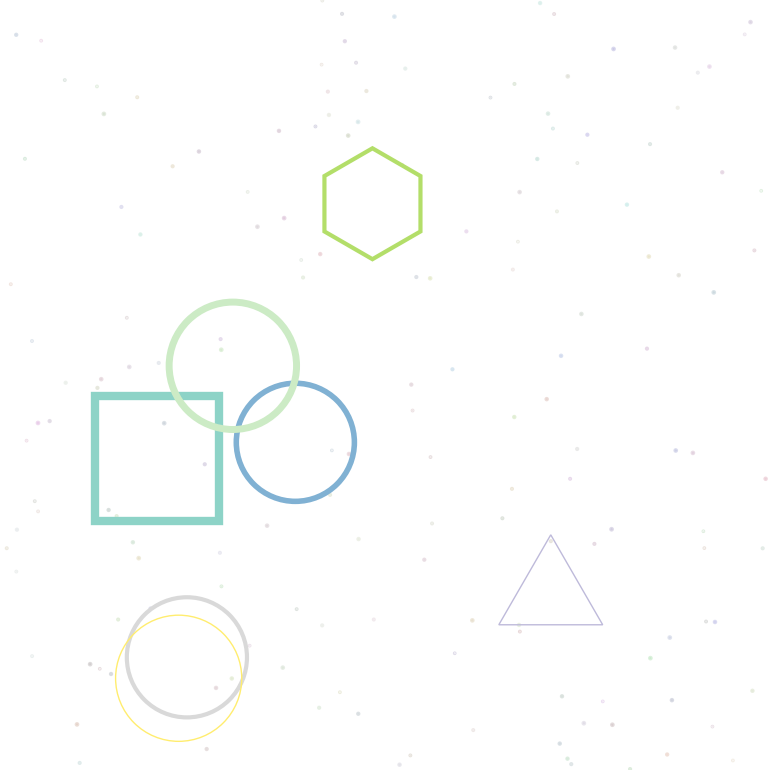[{"shape": "square", "thickness": 3, "radius": 0.41, "center": [0.204, 0.405]}, {"shape": "triangle", "thickness": 0.5, "radius": 0.39, "center": [0.715, 0.228]}, {"shape": "circle", "thickness": 2, "radius": 0.38, "center": [0.384, 0.426]}, {"shape": "hexagon", "thickness": 1.5, "radius": 0.36, "center": [0.484, 0.735]}, {"shape": "circle", "thickness": 1.5, "radius": 0.39, "center": [0.243, 0.146]}, {"shape": "circle", "thickness": 2.5, "radius": 0.41, "center": [0.302, 0.525]}, {"shape": "circle", "thickness": 0.5, "radius": 0.41, "center": [0.232, 0.119]}]